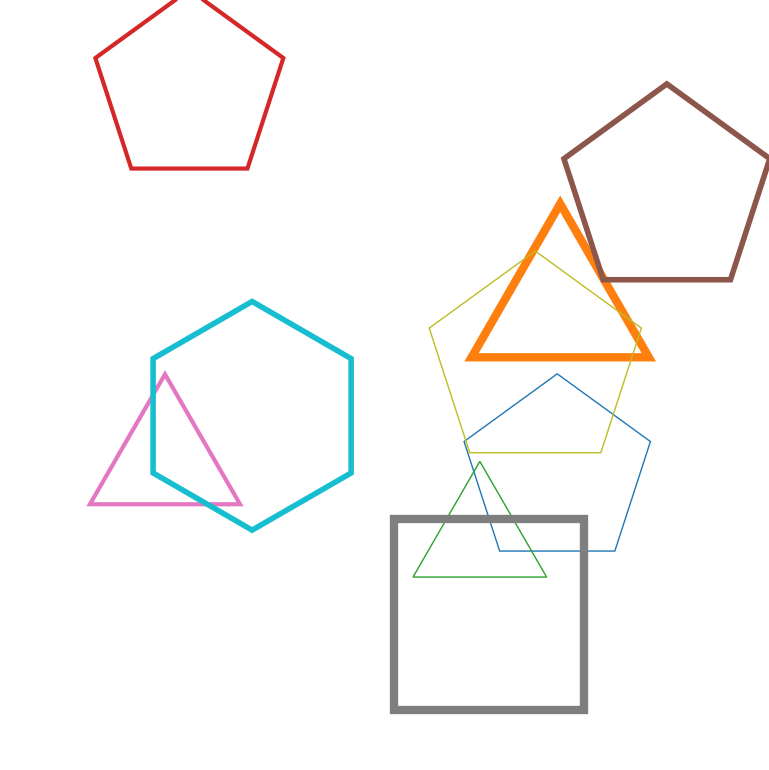[{"shape": "pentagon", "thickness": 0.5, "radius": 0.64, "center": [0.724, 0.387]}, {"shape": "triangle", "thickness": 3, "radius": 0.66, "center": [0.728, 0.602]}, {"shape": "triangle", "thickness": 0.5, "radius": 0.5, "center": [0.623, 0.301]}, {"shape": "pentagon", "thickness": 1.5, "radius": 0.64, "center": [0.246, 0.885]}, {"shape": "pentagon", "thickness": 2, "radius": 0.7, "center": [0.866, 0.75]}, {"shape": "triangle", "thickness": 1.5, "radius": 0.56, "center": [0.214, 0.401]}, {"shape": "square", "thickness": 3, "radius": 0.62, "center": [0.635, 0.202]}, {"shape": "pentagon", "thickness": 0.5, "radius": 0.72, "center": [0.695, 0.529]}, {"shape": "hexagon", "thickness": 2, "radius": 0.74, "center": [0.327, 0.46]}]